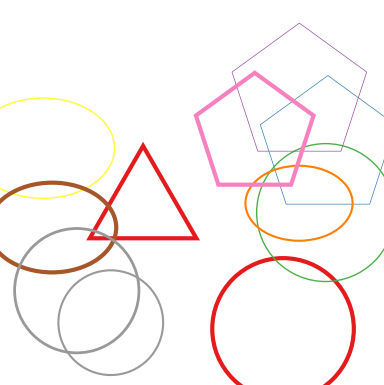[{"shape": "triangle", "thickness": 3, "radius": 0.8, "center": [0.372, 0.461]}, {"shape": "circle", "thickness": 3, "radius": 0.92, "center": [0.735, 0.146]}, {"shape": "pentagon", "thickness": 0.5, "radius": 0.92, "center": [0.852, 0.619]}, {"shape": "circle", "thickness": 1, "radius": 0.9, "center": [0.846, 0.448]}, {"shape": "pentagon", "thickness": 0.5, "radius": 0.92, "center": [0.778, 0.756]}, {"shape": "oval", "thickness": 1.5, "radius": 0.7, "center": [0.777, 0.472]}, {"shape": "oval", "thickness": 1, "radius": 0.93, "center": [0.112, 0.615]}, {"shape": "oval", "thickness": 3, "radius": 0.83, "center": [0.135, 0.409]}, {"shape": "pentagon", "thickness": 3, "radius": 0.8, "center": [0.662, 0.65]}, {"shape": "circle", "thickness": 1.5, "radius": 0.68, "center": [0.288, 0.162]}, {"shape": "circle", "thickness": 2, "radius": 0.81, "center": [0.199, 0.245]}]